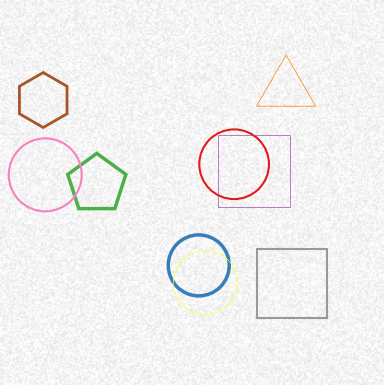[{"shape": "circle", "thickness": 1.5, "radius": 0.45, "center": [0.608, 0.573]}, {"shape": "circle", "thickness": 2.5, "radius": 0.4, "center": [0.516, 0.311]}, {"shape": "pentagon", "thickness": 2.5, "radius": 0.4, "center": [0.251, 0.522]}, {"shape": "square", "thickness": 0.5, "radius": 0.46, "center": [0.659, 0.556]}, {"shape": "triangle", "thickness": 0.5, "radius": 0.44, "center": [0.743, 0.768]}, {"shape": "circle", "thickness": 0.5, "radius": 0.41, "center": [0.533, 0.266]}, {"shape": "hexagon", "thickness": 2, "radius": 0.36, "center": [0.112, 0.74]}, {"shape": "circle", "thickness": 1.5, "radius": 0.47, "center": [0.117, 0.546]}, {"shape": "square", "thickness": 1.5, "radius": 0.45, "center": [0.758, 0.264]}]